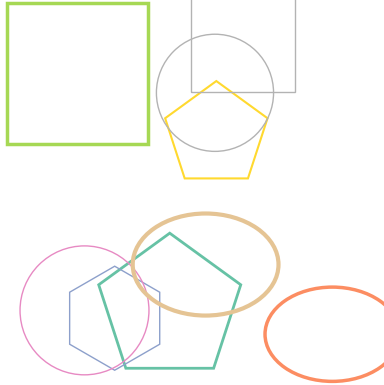[{"shape": "pentagon", "thickness": 2, "radius": 0.97, "center": [0.441, 0.2]}, {"shape": "oval", "thickness": 2.5, "radius": 0.87, "center": [0.863, 0.132]}, {"shape": "hexagon", "thickness": 1, "radius": 0.68, "center": [0.298, 0.173]}, {"shape": "circle", "thickness": 1, "radius": 0.84, "center": [0.219, 0.194]}, {"shape": "square", "thickness": 2.5, "radius": 0.92, "center": [0.202, 0.809]}, {"shape": "pentagon", "thickness": 1.5, "radius": 0.7, "center": [0.562, 0.65]}, {"shape": "oval", "thickness": 3, "radius": 0.95, "center": [0.534, 0.313]}, {"shape": "square", "thickness": 1, "radius": 0.67, "center": [0.631, 0.894]}, {"shape": "circle", "thickness": 1, "radius": 0.76, "center": [0.558, 0.759]}]